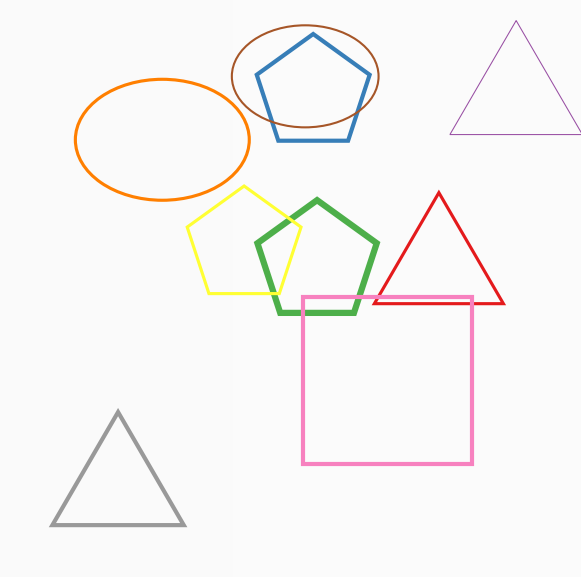[{"shape": "triangle", "thickness": 1.5, "radius": 0.64, "center": [0.755, 0.537]}, {"shape": "pentagon", "thickness": 2, "radius": 0.51, "center": [0.539, 0.838]}, {"shape": "pentagon", "thickness": 3, "radius": 0.54, "center": [0.546, 0.545]}, {"shape": "triangle", "thickness": 0.5, "radius": 0.66, "center": [0.888, 0.832]}, {"shape": "oval", "thickness": 1.5, "radius": 0.75, "center": [0.279, 0.757]}, {"shape": "pentagon", "thickness": 1.5, "radius": 0.51, "center": [0.42, 0.574]}, {"shape": "oval", "thickness": 1, "radius": 0.63, "center": [0.525, 0.867]}, {"shape": "square", "thickness": 2, "radius": 0.72, "center": [0.667, 0.34]}, {"shape": "triangle", "thickness": 2, "radius": 0.65, "center": [0.203, 0.155]}]